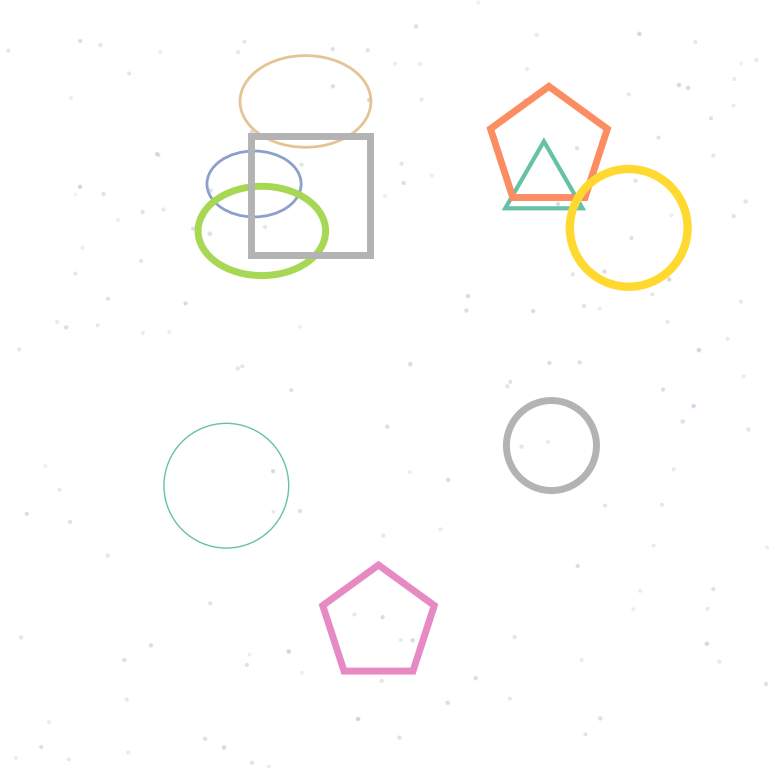[{"shape": "triangle", "thickness": 1.5, "radius": 0.29, "center": [0.706, 0.758]}, {"shape": "circle", "thickness": 0.5, "radius": 0.4, "center": [0.294, 0.369]}, {"shape": "pentagon", "thickness": 2.5, "radius": 0.4, "center": [0.713, 0.808]}, {"shape": "oval", "thickness": 1, "radius": 0.31, "center": [0.33, 0.761]}, {"shape": "pentagon", "thickness": 2.5, "radius": 0.38, "center": [0.492, 0.19]}, {"shape": "oval", "thickness": 2.5, "radius": 0.41, "center": [0.34, 0.7]}, {"shape": "circle", "thickness": 3, "radius": 0.38, "center": [0.817, 0.704]}, {"shape": "oval", "thickness": 1, "radius": 0.43, "center": [0.397, 0.868]}, {"shape": "circle", "thickness": 2.5, "radius": 0.29, "center": [0.716, 0.421]}, {"shape": "square", "thickness": 2.5, "radius": 0.39, "center": [0.404, 0.746]}]